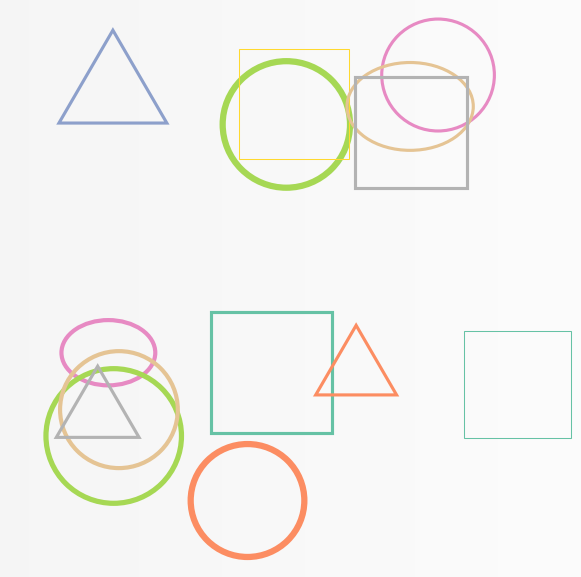[{"shape": "square", "thickness": 1.5, "radius": 0.52, "center": [0.466, 0.354]}, {"shape": "square", "thickness": 0.5, "radius": 0.46, "center": [0.89, 0.333]}, {"shape": "circle", "thickness": 3, "radius": 0.49, "center": [0.426, 0.132]}, {"shape": "triangle", "thickness": 1.5, "radius": 0.4, "center": [0.613, 0.355]}, {"shape": "triangle", "thickness": 1.5, "radius": 0.54, "center": [0.194, 0.84]}, {"shape": "circle", "thickness": 1.5, "radius": 0.48, "center": [0.754, 0.869]}, {"shape": "oval", "thickness": 2, "radius": 0.4, "center": [0.186, 0.388]}, {"shape": "circle", "thickness": 3, "radius": 0.55, "center": [0.493, 0.784]}, {"shape": "circle", "thickness": 2.5, "radius": 0.58, "center": [0.196, 0.244]}, {"shape": "square", "thickness": 0.5, "radius": 0.47, "center": [0.507, 0.819]}, {"shape": "oval", "thickness": 1.5, "radius": 0.54, "center": [0.706, 0.815]}, {"shape": "circle", "thickness": 2, "radius": 0.51, "center": [0.205, 0.29]}, {"shape": "triangle", "thickness": 1.5, "radius": 0.41, "center": [0.168, 0.283]}, {"shape": "square", "thickness": 1.5, "radius": 0.48, "center": [0.707, 0.77]}]